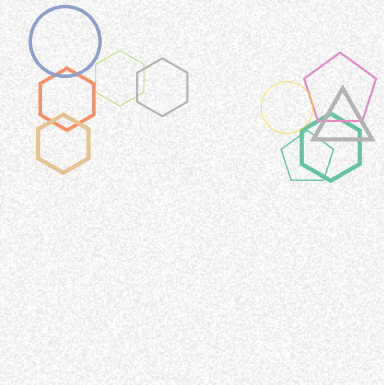[{"shape": "hexagon", "thickness": 3, "radius": 0.44, "center": [0.859, 0.618]}, {"shape": "pentagon", "thickness": 1, "radius": 0.36, "center": [0.798, 0.59]}, {"shape": "hexagon", "thickness": 2.5, "radius": 0.4, "center": [0.174, 0.742]}, {"shape": "circle", "thickness": 2.5, "radius": 0.45, "center": [0.169, 0.892]}, {"shape": "pentagon", "thickness": 1.5, "radius": 0.49, "center": [0.883, 0.765]}, {"shape": "hexagon", "thickness": 0.5, "radius": 0.36, "center": [0.311, 0.797]}, {"shape": "circle", "thickness": 0.5, "radius": 0.34, "center": [0.746, 0.72]}, {"shape": "hexagon", "thickness": 3, "radius": 0.38, "center": [0.164, 0.627]}, {"shape": "hexagon", "thickness": 1.5, "radius": 0.38, "center": [0.421, 0.773]}, {"shape": "triangle", "thickness": 3, "radius": 0.44, "center": [0.89, 0.682]}]